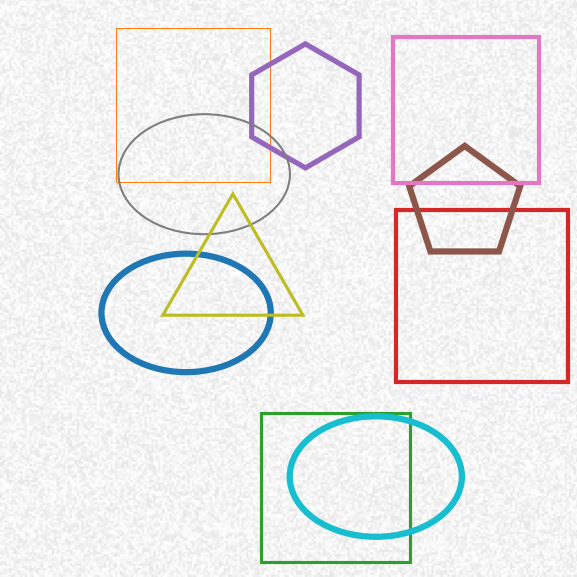[{"shape": "oval", "thickness": 3, "radius": 0.73, "center": [0.322, 0.457]}, {"shape": "square", "thickness": 0.5, "radius": 0.67, "center": [0.334, 0.817]}, {"shape": "square", "thickness": 1.5, "radius": 0.65, "center": [0.581, 0.155]}, {"shape": "square", "thickness": 2, "radius": 0.74, "center": [0.835, 0.487]}, {"shape": "hexagon", "thickness": 2.5, "radius": 0.54, "center": [0.529, 0.816]}, {"shape": "pentagon", "thickness": 3, "radius": 0.51, "center": [0.805, 0.645]}, {"shape": "square", "thickness": 2, "radius": 0.63, "center": [0.806, 0.809]}, {"shape": "oval", "thickness": 1, "radius": 0.74, "center": [0.354, 0.697]}, {"shape": "triangle", "thickness": 1.5, "radius": 0.7, "center": [0.403, 0.523]}, {"shape": "oval", "thickness": 3, "radius": 0.75, "center": [0.651, 0.174]}]